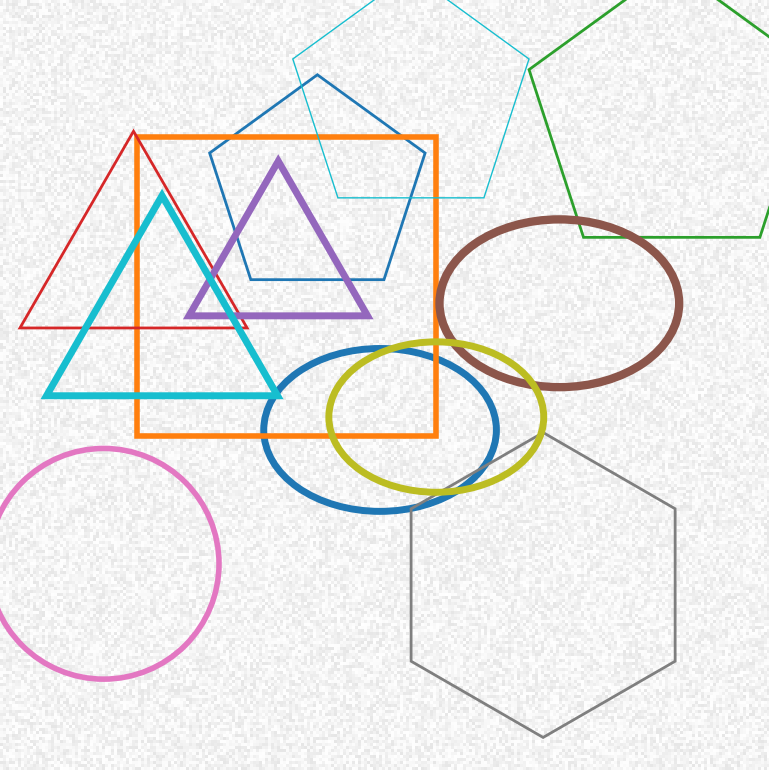[{"shape": "oval", "thickness": 2.5, "radius": 0.76, "center": [0.494, 0.442]}, {"shape": "pentagon", "thickness": 1, "radius": 0.74, "center": [0.412, 0.756]}, {"shape": "square", "thickness": 2, "radius": 0.97, "center": [0.372, 0.628]}, {"shape": "pentagon", "thickness": 1, "radius": 0.97, "center": [0.872, 0.849]}, {"shape": "triangle", "thickness": 1, "radius": 0.85, "center": [0.173, 0.659]}, {"shape": "triangle", "thickness": 2.5, "radius": 0.67, "center": [0.361, 0.657]}, {"shape": "oval", "thickness": 3, "radius": 0.78, "center": [0.726, 0.606]}, {"shape": "circle", "thickness": 2, "radius": 0.75, "center": [0.135, 0.268]}, {"shape": "hexagon", "thickness": 1, "radius": 0.99, "center": [0.705, 0.24]}, {"shape": "oval", "thickness": 2.5, "radius": 0.7, "center": [0.567, 0.458]}, {"shape": "triangle", "thickness": 2.5, "radius": 0.87, "center": [0.21, 0.573]}, {"shape": "pentagon", "thickness": 0.5, "radius": 0.81, "center": [0.534, 0.874]}]